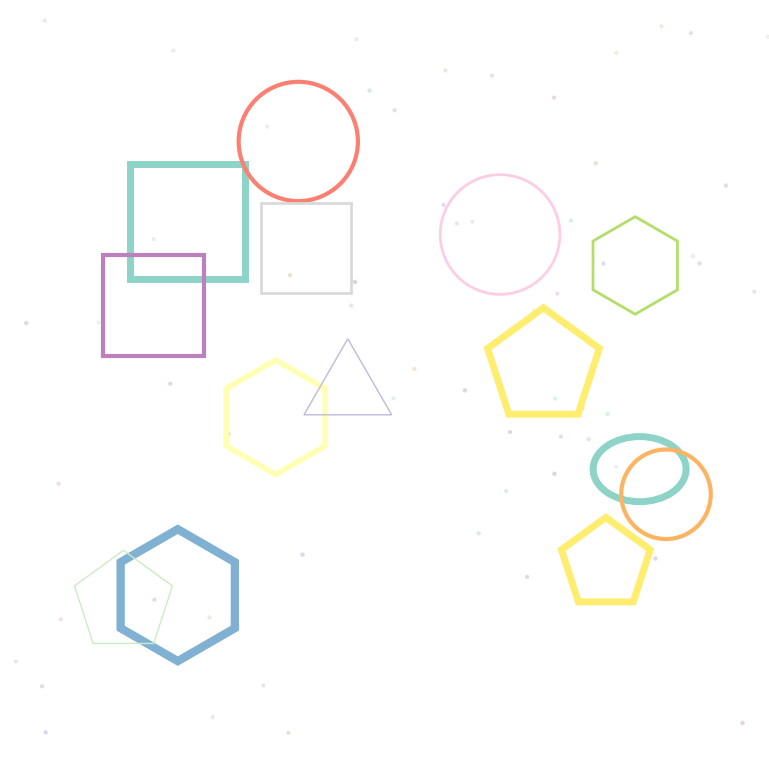[{"shape": "square", "thickness": 2.5, "radius": 0.37, "center": [0.243, 0.712]}, {"shape": "oval", "thickness": 2.5, "radius": 0.3, "center": [0.831, 0.391]}, {"shape": "hexagon", "thickness": 2, "radius": 0.37, "center": [0.358, 0.458]}, {"shape": "triangle", "thickness": 0.5, "radius": 0.33, "center": [0.452, 0.494]}, {"shape": "circle", "thickness": 1.5, "radius": 0.39, "center": [0.387, 0.816]}, {"shape": "hexagon", "thickness": 3, "radius": 0.43, "center": [0.231, 0.227]}, {"shape": "circle", "thickness": 1.5, "radius": 0.29, "center": [0.865, 0.358]}, {"shape": "hexagon", "thickness": 1, "radius": 0.32, "center": [0.825, 0.655]}, {"shape": "circle", "thickness": 1, "radius": 0.39, "center": [0.649, 0.695]}, {"shape": "square", "thickness": 1, "radius": 0.29, "center": [0.397, 0.678]}, {"shape": "square", "thickness": 1.5, "radius": 0.33, "center": [0.2, 0.603]}, {"shape": "pentagon", "thickness": 0.5, "radius": 0.33, "center": [0.16, 0.218]}, {"shape": "pentagon", "thickness": 2.5, "radius": 0.38, "center": [0.706, 0.524]}, {"shape": "pentagon", "thickness": 2.5, "radius": 0.3, "center": [0.787, 0.267]}]